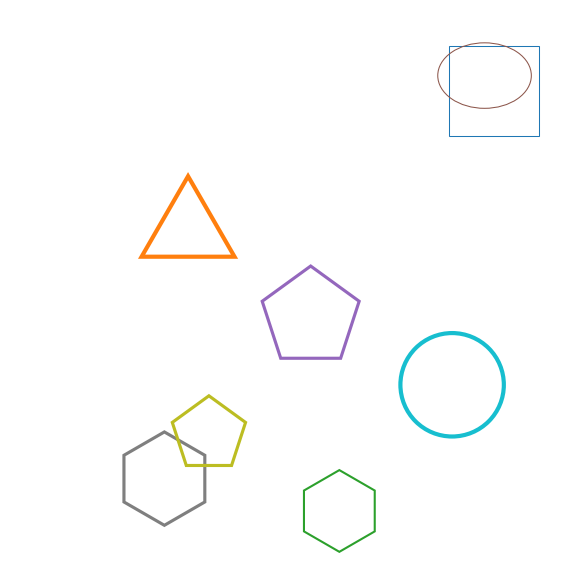[{"shape": "square", "thickness": 0.5, "radius": 0.39, "center": [0.856, 0.842]}, {"shape": "triangle", "thickness": 2, "radius": 0.46, "center": [0.326, 0.601]}, {"shape": "hexagon", "thickness": 1, "radius": 0.35, "center": [0.588, 0.114]}, {"shape": "pentagon", "thickness": 1.5, "radius": 0.44, "center": [0.538, 0.45]}, {"shape": "oval", "thickness": 0.5, "radius": 0.41, "center": [0.839, 0.868]}, {"shape": "hexagon", "thickness": 1.5, "radius": 0.4, "center": [0.285, 0.17]}, {"shape": "pentagon", "thickness": 1.5, "radius": 0.33, "center": [0.362, 0.247]}, {"shape": "circle", "thickness": 2, "radius": 0.45, "center": [0.783, 0.333]}]